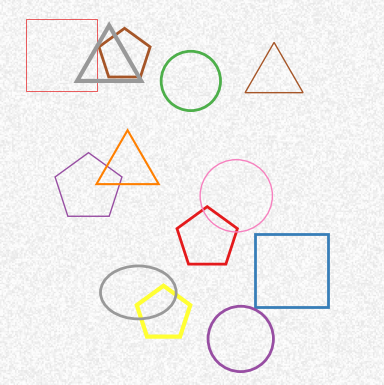[{"shape": "square", "thickness": 0.5, "radius": 0.46, "center": [0.16, 0.857]}, {"shape": "pentagon", "thickness": 2, "radius": 0.41, "center": [0.538, 0.381]}, {"shape": "square", "thickness": 2, "radius": 0.47, "center": [0.757, 0.297]}, {"shape": "circle", "thickness": 2, "radius": 0.39, "center": [0.496, 0.79]}, {"shape": "pentagon", "thickness": 1, "radius": 0.46, "center": [0.23, 0.512]}, {"shape": "circle", "thickness": 2, "radius": 0.42, "center": [0.625, 0.12]}, {"shape": "triangle", "thickness": 1.5, "radius": 0.47, "center": [0.331, 0.568]}, {"shape": "pentagon", "thickness": 3, "radius": 0.37, "center": [0.425, 0.185]}, {"shape": "pentagon", "thickness": 2, "radius": 0.35, "center": [0.323, 0.857]}, {"shape": "triangle", "thickness": 1, "radius": 0.44, "center": [0.712, 0.803]}, {"shape": "circle", "thickness": 1, "radius": 0.47, "center": [0.614, 0.491]}, {"shape": "triangle", "thickness": 3, "radius": 0.48, "center": [0.284, 0.838]}, {"shape": "oval", "thickness": 2, "radius": 0.49, "center": [0.359, 0.24]}]